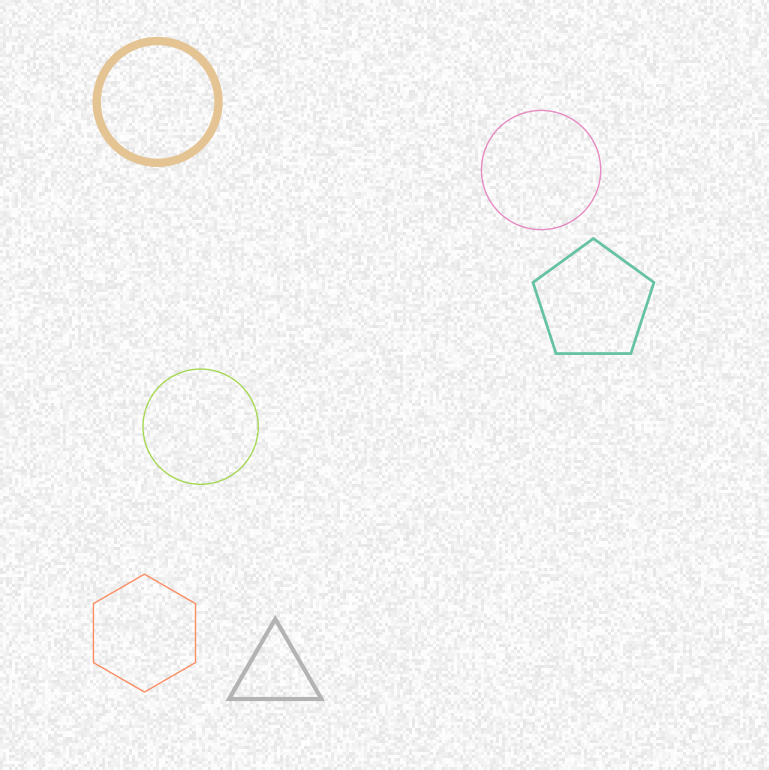[{"shape": "pentagon", "thickness": 1, "radius": 0.41, "center": [0.771, 0.608]}, {"shape": "hexagon", "thickness": 0.5, "radius": 0.38, "center": [0.188, 0.178]}, {"shape": "circle", "thickness": 0.5, "radius": 0.39, "center": [0.703, 0.779]}, {"shape": "circle", "thickness": 0.5, "radius": 0.37, "center": [0.261, 0.446]}, {"shape": "circle", "thickness": 3, "radius": 0.4, "center": [0.205, 0.868]}, {"shape": "triangle", "thickness": 1.5, "radius": 0.35, "center": [0.357, 0.127]}]